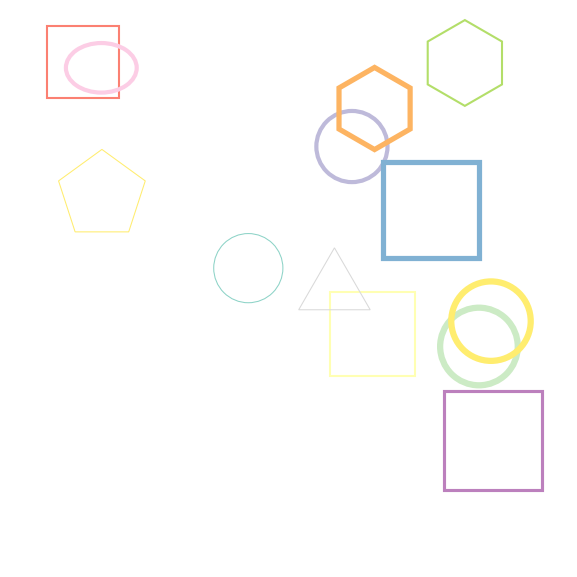[{"shape": "circle", "thickness": 0.5, "radius": 0.3, "center": [0.43, 0.535]}, {"shape": "square", "thickness": 1, "radius": 0.36, "center": [0.645, 0.421]}, {"shape": "circle", "thickness": 2, "radius": 0.31, "center": [0.609, 0.745]}, {"shape": "square", "thickness": 1, "radius": 0.31, "center": [0.144, 0.892]}, {"shape": "square", "thickness": 2.5, "radius": 0.42, "center": [0.746, 0.636]}, {"shape": "hexagon", "thickness": 2.5, "radius": 0.36, "center": [0.649, 0.811]}, {"shape": "hexagon", "thickness": 1, "radius": 0.37, "center": [0.805, 0.89]}, {"shape": "oval", "thickness": 2, "radius": 0.31, "center": [0.175, 0.882]}, {"shape": "triangle", "thickness": 0.5, "radius": 0.36, "center": [0.579, 0.498]}, {"shape": "square", "thickness": 1.5, "radius": 0.43, "center": [0.854, 0.236]}, {"shape": "circle", "thickness": 3, "radius": 0.34, "center": [0.829, 0.399]}, {"shape": "pentagon", "thickness": 0.5, "radius": 0.39, "center": [0.176, 0.661]}, {"shape": "circle", "thickness": 3, "radius": 0.34, "center": [0.85, 0.443]}]